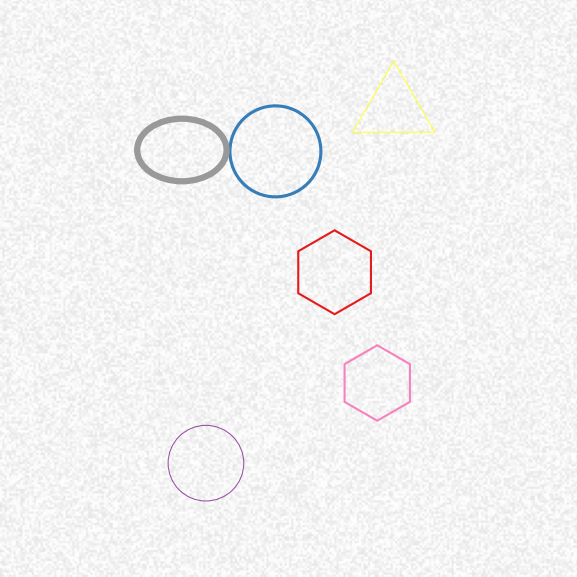[{"shape": "hexagon", "thickness": 1, "radius": 0.36, "center": [0.579, 0.528]}, {"shape": "circle", "thickness": 1.5, "radius": 0.39, "center": [0.477, 0.737]}, {"shape": "circle", "thickness": 0.5, "radius": 0.33, "center": [0.357, 0.197]}, {"shape": "triangle", "thickness": 0.5, "radius": 0.41, "center": [0.682, 0.811]}, {"shape": "hexagon", "thickness": 1, "radius": 0.33, "center": [0.653, 0.336]}, {"shape": "oval", "thickness": 3, "radius": 0.39, "center": [0.315, 0.739]}]